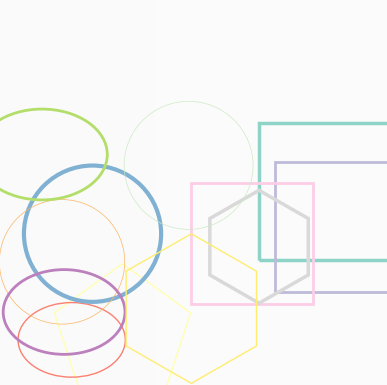[{"shape": "square", "thickness": 2.5, "radius": 0.89, "center": [0.848, 0.503]}, {"shape": "pentagon", "thickness": 1, "radius": 0.92, "center": [0.316, 0.13]}, {"shape": "square", "thickness": 2, "radius": 0.84, "center": [0.878, 0.411]}, {"shape": "oval", "thickness": 1, "radius": 0.69, "center": [0.185, 0.117]}, {"shape": "circle", "thickness": 3, "radius": 0.89, "center": [0.239, 0.393]}, {"shape": "circle", "thickness": 0.5, "radius": 0.81, "center": [0.16, 0.32]}, {"shape": "oval", "thickness": 2, "radius": 0.84, "center": [0.108, 0.599]}, {"shape": "square", "thickness": 2, "radius": 0.79, "center": [0.65, 0.368]}, {"shape": "hexagon", "thickness": 2.5, "radius": 0.73, "center": [0.669, 0.359]}, {"shape": "oval", "thickness": 2, "radius": 0.79, "center": [0.165, 0.19]}, {"shape": "circle", "thickness": 0.5, "radius": 0.83, "center": [0.487, 0.571]}, {"shape": "hexagon", "thickness": 1, "radius": 0.97, "center": [0.494, 0.199]}]